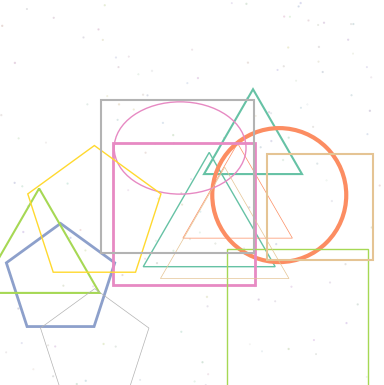[{"shape": "triangle", "thickness": 1, "radius": 0.99, "center": [0.543, 0.406]}, {"shape": "triangle", "thickness": 1.5, "radius": 0.73, "center": [0.657, 0.621]}, {"shape": "triangle", "thickness": 0.5, "radius": 0.82, "center": [0.617, 0.464]}, {"shape": "circle", "thickness": 3, "radius": 0.87, "center": [0.725, 0.493]}, {"shape": "pentagon", "thickness": 2, "radius": 0.74, "center": [0.157, 0.272]}, {"shape": "square", "thickness": 2, "radius": 0.92, "center": [0.477, 0.443]}, {"shape": "oval", "thickness": 1, "radius": 0.86, "center": [0.468, 0.616]}, {"shape": "triangle", "thickness": 1.5, "radius": 0.9, "center": [0.102, 0.33]}, {"shape": "square", "thickness": 1, "radius": 0.92, "center": [0.773, 0.168]}, {"shape": "pentagon", "thickness": 1, "radius": 0.91, "center": [0.245, 0.44]}, {"shape": "triangle", "thickness": 0.5, "radius": 0.96, "center": [0.584, 0.373]}, {"shape": "square", "thickness": 1.5, "radius": 0.69, "center": [0.832, 0.461]}, {"shape": "square", "thickness": 1.5, "radius": 1.0, "center": [0.461, 0.541]}, {"shape": "pentagon", "thickness": 0.5, "radius": 0.74, "center": [0.246, 0.102]}]